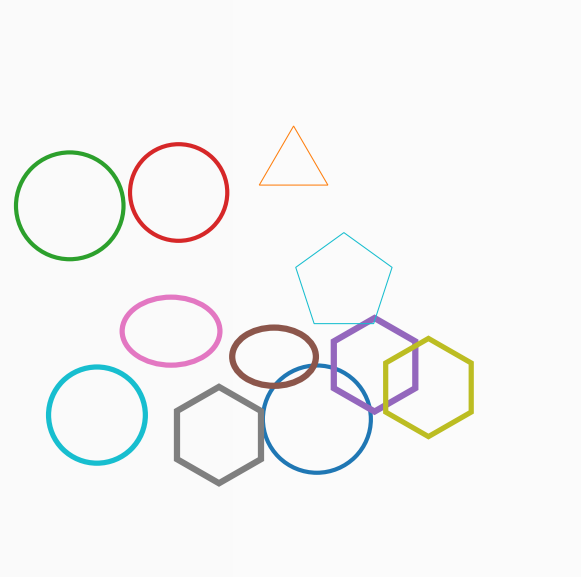[{"shape": "circle", "thickness": 2, "radius": 0.46, "center": [0.545, 0.273]}, {"shape": "triangle", "thickness": 0.5, "radius": 0.34, "center": [0.505, 0.713]}, {"shape": "circle", "thickness": 2, "radius": 0.46, "center": [0.12, 0.643]}, {"shape": "circle", "thickness": 2, "radius": 0.42, "center": [0.307, 0.666]}, {"shape": "hexagon", "thickness": 3, "radius": 0.4, "center": [0.644, 0.367]}, {"shape": "oval", "thickness": 3, "radius": 0.36, "center": [0.471, 0.381]}, {"shape": "oval", "thickness": 2.5, "radius": 0.42, "center": [0.294, 0.426]}, {"shape": "hexagon", "thickness": 3, "radius": 0.42, "center": [0.377, 0.246]}, {"shape": "hexagon", "thickness": 2.5, "radius": 0.42, "center": [0.737, 0.328]}, {"shape": "pentagon", "thickness": 0.5, "radius": 0.44, "center": [0.592, 0.509]}, {"shape": "circle", "thickness": 2.5, "radius": 0.42, "center": [0.167, 0.28]}]